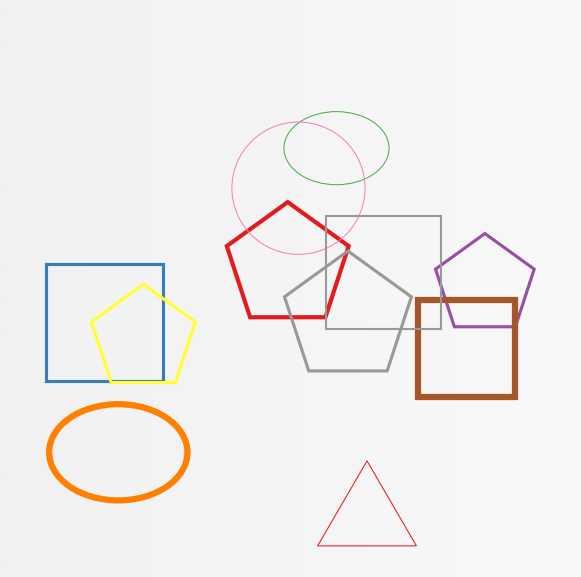[{"shape": "pentagon", "thickness": 2, "radius": 0.55, "center": [0.495, 0.539]}, {"shape": "triangle", "thickness": 0.5, "radius": 0.49, "center": [0.631, 0.103]}, {"shape": "square", "thickness": 1.5, "radius": 0.51, "center": [0.18, 0.44]}, {"shape": "oval", "thickness": 0.5, "radius": 0.45, "center": [0.579, 0.743]}, {"shape": "pentagon", "thickness": 1.5, "radius": 0.45, "center": [0.834, 0.505]}, {"shape": "oval", "thickness": 3, "radius": 0.59, "center": [0.204, 0.216]}, {"shape": "pentagon", "thickness": 1.5, "radius": 0.47, "center": [0.247, 0.413]}, {"shape": "square", "thickness": 3, "radius": 0.42, "center": [0.803, 0.396]}, {"shape": "circle", "thickness": 0.5, "radius": 0.57, "center": [0.514, 0.673]}, {"shape": "pentagon", "thickness": 1.5, "radius": 0.57, "center": [0.599, 0.45]}, {"shape": "square", "thickness": 1, "radius": 0.49, "center": [0.66, 0.527]}]